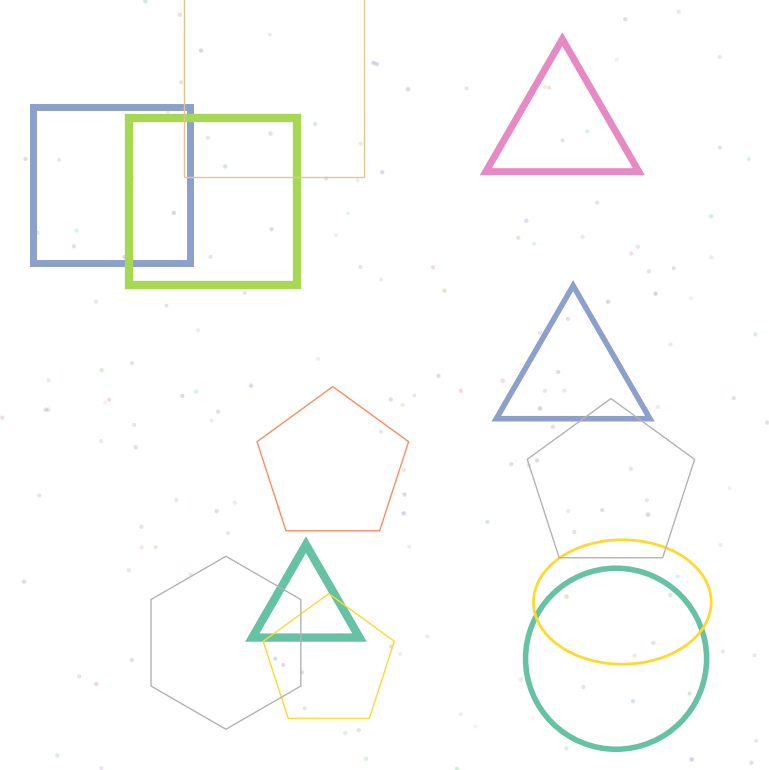[{"shape": "triangle", "thickness": 3, "radius": 0.4, "center": [0.397, 0.212]}, {"shape": "circle", "thickness": 2, "radius": 0.59, "center": [0.8, 0.144]}, {"shape": "pentagon", "thickness": 0.5, "radius": 0.52, "center": [0.432, 0.394]}, {"shape": "square", "thickness": 2.5, "radius": 0.51, "center": [0.145, 0.76]}, {"shape": "triangle", "thickness": 2, "radius": 0.58, "center": [0.744, 0.514]}, {"shape": "triangle", "thickness": 2.5, "radius": 0.57, "center": [0.73, 0.834]}, {"shape": "square", "thickness": 3, "radius": 0.55, "center": [0.276, 0.738]}, {"shape": "pentagon", "thickness": 0.5, "radius": 0.45, "center": [0.427, 0.139]}, {"shape": "oval", "thickness": 1, "radius": 0.58, "center": [0.808, 0.218]}, {"shape": "square", "thickness": 0.5, "radius": 0.58, "center": [0.356, 0.887]}, {"shape": "hexagon", "thickness": 0.5, "radius": 0.56, "center": [0.293, 0.165]}, {"shape": "pentagon", "thickness": 0.5, "radius": 0.57, "center": [0.793, 0.368]}]